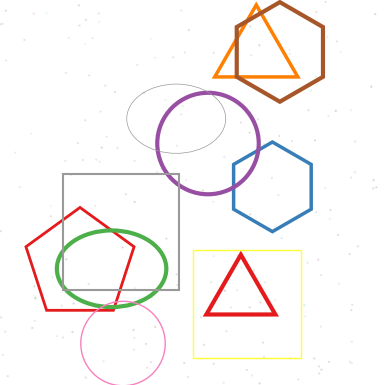[{"shape": "triangle", "thickness": 3, "radius": 0.52, "center": [0.626, 0.235]}, {"shape": "pentagon", "thickness": 2, "radius": 0.74, "center": [0.208, 0.313]}, {"shape": "hexagon", "thickness": 2.5, "radius": 0.58, "center": [0.708, 0.515]}, {"shape": "oval", "thickness": 3, "radius": 0.71, "center": [0.29, 0.302]}, {"shape": "circle", "thickness": 3, "radius": 0.66, "center": [0.54, 0.627]}, {"shape": "triangle", "thickness": 2.5, "radius": 0.62, "center": [0.666, 0.863]}, {"shape": "square", "thickness": 1, "radius": 0.7, "center": [0.641, 0.211]}, {"shape": "hexagon", "thickness": 3, "radius": 0.65, "center": [0.727, 0.865]}, {"shape": "circle", "thickness": 1, "radius": 0.55, "center": [0.32, 0.108]}, {"shape": "square", "thickness": 1.5, "radius": 0.75, "center": [0.314, 0.397]}, {"shape": "oval", "thickness": 0.5, "radius": 0.64, "center": [0.458, 0.692]}]